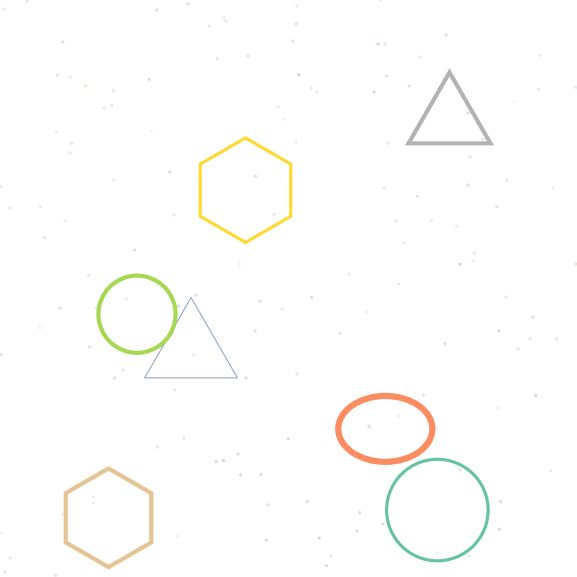[{"shape": "circle", "thickness": 1.5, "radius": 0.44, "center": [0.757, 0.116]}, {"shape": "oval", "thickness": 3, "radius": 0.41, "center": [0.667, 0.256]}, {"shape": "triangle", "thickness": 0.5, "radius": 0.46, "center": [0.331, 0.391]}, {"shape": "circle", "thickness": 2, "radius": 0.33, "center": [0.237, 0.455]}, {"shape": "hexagon", "thickness": 1.5, "radius": 0.45, "center": [0.425, 0.67]}, {"shape": "hexagon", "thickness": 2, "radius": 0.43, "center": [0.188, 0.103]}, {"shape": "triangle", "thickness": 2, "radius": 0.41, "center": [0.778, 0.792]}]